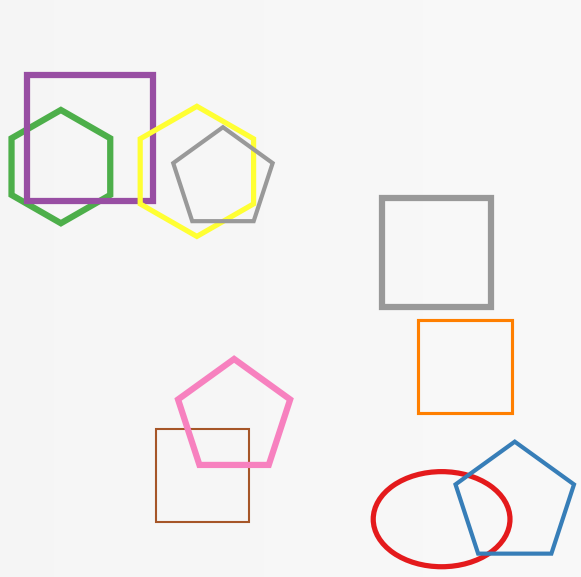[{"shape": "oval", "thickness": 2.5, "radius": 0.59, "center": [0.76, 0.1]}, {"shape": "pentagon", "thickness": 2, "radius": 0.54, "center": [0.886, 0.127]}, {"shape": "hexagon", "thickness": 3, "radius": 0.49, "center": [0.105, 0.711]}, {"shape": "square", "thickness": 3, "radius": 0.54, "center": [0.154, 0.76]}, {"shape": "square", "thickness": 1.5, "radius": 0.4, "center": [0.8, 0.365]}, {"shape": "hexagon", "thickness": 2.5, "radius": 0.56, "center": [0.339, 0.702]}, {"shape": "square", "thickness": 1, "radius": 0.4, "center": [0.348, 0.176]}, {"shape": "pentagon", "thickness": 3, "radius": 0.51, "center": [0.403, 0.276]}, {"shape": "square", "thickness": 3, "radius": 0.47, "center": [0.751, 0.562]}, {"shape": "pentagon", "thickness": 2, "radius": 0.45, "center": [0.384, 0.689]}]